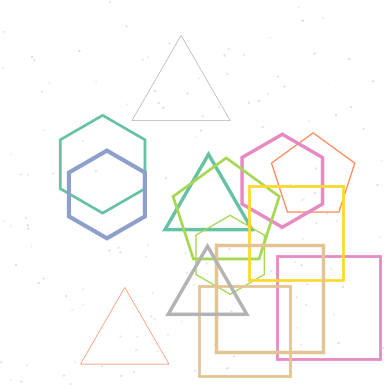[{"shape": "hexagon", "thickness": 2, "radius": 0.64, "center": [0.267, 0.573]}, {"shape": "triangle", "thickness": 2.5, "radius": 0.65, "center": [0.542, 0.469]}, {"shape": "pentagon", "thickness": 1, "radius": 0.57, "center": [0.813, 0.541]}, {"shape": "triangle", "thickness": 0.5, "radius": 0.66, "center": [0.324, 0.121]}, {"shape": "hexagon", "thickness": 3, "radius": 0.57, "center": [0.278, 0.495]}, {"shape": "square", "thickness": 2, "radius": 0.67, "center": [0.854, 0.202]}, {"shape": "hexagon", "thickness": 2.5, "radius": 0.6, "center": [0.733, 0.531]}, {"shape": "hexagon", "thickness": 1, "radius": 0.51, "center": [0.598, 0.338]}, {"shape": "pentagon", "thickness": 2, "radius": 0.73, "center": [0.588, 0.445]}, {"shape": "square", "thickness": 2, "radius": 0.61, "center": [0.769, 0.394]}, {"shape": "square", "thickness": 2.5, "radius": 0.69, "center": [0.699, 0.224]}, {"shape": "square", "thickness": 2, "radius": 0.59, "center": [0.635, 0.141]}, {"shape": "triangle", "thickness": 0.5, "radius": 0.74, "center": [0.47, 0.76]}, {"shape": "triangle", "thickness": 2.5, "radius": 0.59, "center": [0.539, 0.243]}]